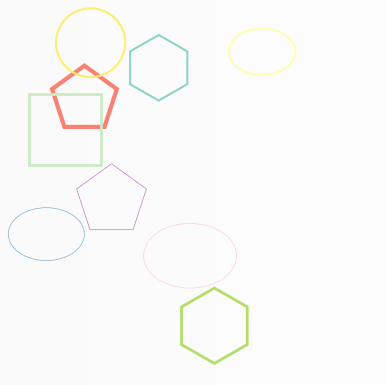[{"shape": "hexagon", "thickness": 1.5, "radius": 0.43, "center": [0.41, 0.824]}, {"shape": "oval", "thickness": 1.5, "radius": 0.43, "center": [0.676, 0.866]}, {"shape": "pentagon", "thickness": 3, "radius": 0.44, "center": [0.218, 0.742]}, {"shape": "oval", "thickness": 0.5, "radius": 0.49, "center": [0.119, 0.392]}, {"shape": "hexagon", "thickness": 2, "radius": 0.49, "center": [0.553, 0.154]}, {"shape": "oval", "thickness": 0.5, "radius": 0.6, "center": [0.491, 0.336]}, {"shape": "pentagon", "thickness": 0.5, "radius": 0.47, "center": [0.288, 0.48]}, {"shape": "square", "thickness": 2, "radius": 0.46, "center": [0.169, 0.663]}, {"shape": "circle", "thickness": 1.5, "radius": 0.45, "center": [0.234, 0.889]}]